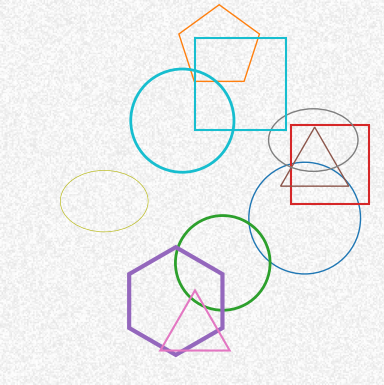[{"shape": "circle", "thickness": 1, "radius": 0.73, "center": [0.791, 0.433]}, {"shape": "pentagon", "thickness": 1, "radius": 0.55, "center": [0.569, 0.878]}, {"shape": "circle", "thickness": 2, "radius": 0.61, "center": [0.579, 0.317]}, {"shape": "square", "thickness": 1.5, "radius": 0.51, "center": [0.857, 0.573]}, {"shape": "hexagon", "thickness": 3, "radius": 0.7, "center": [0.457, 0.218]}, {"shape": "triangle", "thickness": 1, "radius": 0.51, "center": [0.817, 0.568]}, {"shape": "triangle", "thickness": 1.5, "radius": 0.52, "center": [0.506, 0.142]}, {"shape": "oval", "thickness": 1, "radius": 0.58, "center": [0.814, 0.636]}, {"shape": "oval", "thickness": 0.5, "radius": 0.57, "center": [0.271, 0.478]}, {"shape": "square", "thickness": 1.5, "radius": 0.59, "center": [0.624, 0.782]}, {"shape": "circle", "thickness": 2, "radius": 0.67, "center": [0.474, 0.687]}]